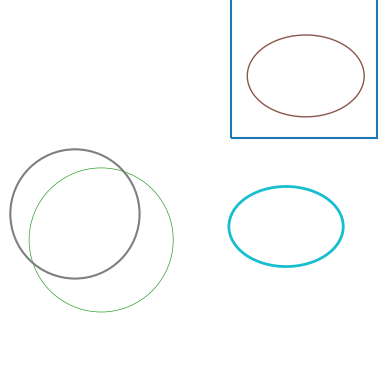[{"shape": "square", "thickness": 1.5, "radius": 0.95, "center": [0.789, 0.831]}, {"shape": "circle", "thickness": 0.5, "radius": 0.94, "center": [0.263, 0.377]}, {"shape": "oval", "thickness": 1, "radius": 0.76, "center": [0.794, 0.803]}, {"shape": "circle", "thickness": 1.5, "radius": 0.84, "center": [0.195, 0.444]}, {"shape": "oval", "thickness": 2, "radius": 0.74, "center": [0.743, 0.412]}]